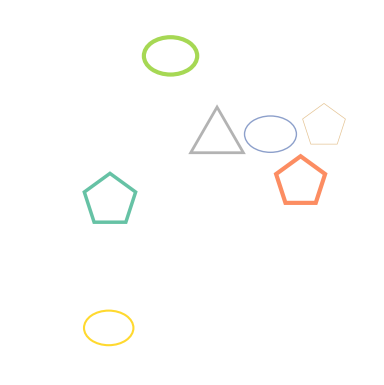[{"shape": "pentagon", "thickness": 2.5, "radius": 0.35, "center": [0.286, 0.48]}, {"shape": "pentagon", "thickness": 3, "radius": 0.33, "center": [0.781, 0.527]}, {"shape": "oval", "thickness": 1, "radius": 0.34, "center": [0.703, 0.652]}, {"shape": "oval", "thickness": 3, "radius": 0.35, "center": [0.443, 0.855]}, {"shape": "oval", "thickness": 1.5, "radius": 0.32, "center": [0.282, 0.148]}, {"shape": "pentagon", "thickness": 0.5, "radius": 0.29, "center": [0.842, 0.673]}, {"shape": "triangle", "thickness": 2, "radius": 0.4, "center": [0.564, 0.643]}]